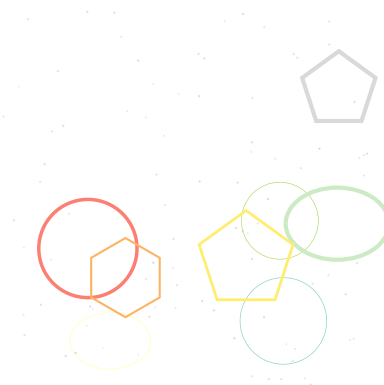[{"shape": "circle", "thickness": 0.5, "radius": 0.56, "center": [0.736, 0.166]}, {"shape": "oval", "thickness": 0.5, "radius": 0.52, "center": [0.286, 0.115]}, {"shape": "circle", "thickness": 2.5, "radius": 0.64, "center": [0.228, 0.355]}, {"shape": "hexagon", "thickness": 1.5, "radius": 0.51, "center": [0.326, 0.279]}, {"shape": "circle", "thickness": 0.5, "radius": 0.5, "center": [0.727, 0.427]}, {"shape": "pentagon", "thickness": 3, "radius": 0.5, "center": [0.88, 0.767]}, {"shape": "oval", "thickness": 3, "radius": 0.67, "center": [0.876, 0.419]}, {"shape": "pentagon", "thickness": 2, "radius": 0.64, "center": [0.639, 0.325]}]